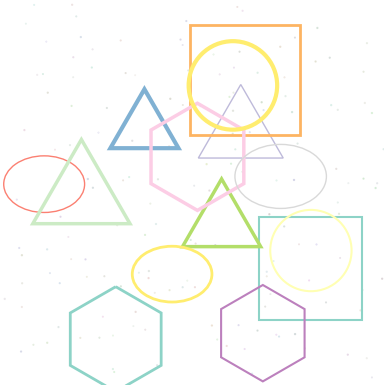[{"shape": "square", "thickness": 1.5, "radius": 0.67, "center": [0.807, 0.302]}, {"shape": "hexagon", "thickness": 2, "radius": 0.68, "center": [0.301, 0.119]}, {"shape": "circle", "thickness": 1.5, "radius": 0.53, "center": [0.808, 0.349]}, {"shape": "triangle", "thickness": 1, "radius": 0.64, "center": [0.625, 0.653]}, {"shape": "oval", "thickness": 1, "radius": 0.53, "center": [0.115, 0.522]}, {"shape": "triangle", "thickness": 3, "radius": 0.51, "center": [0.375, 0.666]}, {"shape": "square", "thickness": 2, "radius": 0.71, "center": [0.637, 0.792]}, {"shape": "triangle", "thickness": 2.5, "radius": 0.59, "center": [0.576, 0.418]}, {"shape": "hexagon", "thickness": 2.5, "radius": 0.7, "center": [0.513, 0.593]}, {"shape": "oval", "thickness": 1, "radius": 0.59, "center": [0.729, 0.542]}, {"shape": "hexagon", "thickness": 1.5, "radius": 0.63, "center": [0.683, 0.135]}, {"shape": "triangle", "thickness": 2.5, "radius": 0.73, "center": [0.211, 0.492]}, {"shape": "oval", "thickness": 2, "radius": 0.52, "center": [0.447, 0.288]}, {"shape": "circle", "thickness": 3, "radius": 0.57, "center": [0.605, 0.778]}]